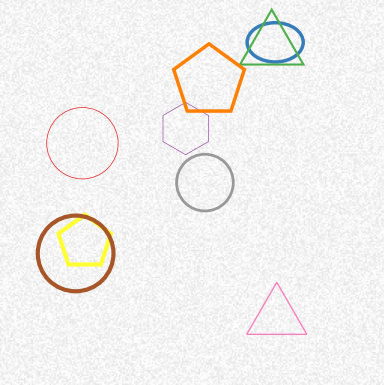[{"shape": "circle", "thickness": 0.5, "radius": 0.46, "center": [0.214, 0.628]}, {"shape": "oval", "thickness": 2.5, "radius": 0.36, "center": [0.715, 0.89]}, {"shape": "triangle", "thickness": 1.5, "radius": 0.48, "center": [0.706, 0.88]}, {"shape": "hexagon", "thickness": 0.5, "radius": 0.34, "center": [0.482, 0.666]}, {"shape": "pentagon", "thickness": 2.5, "radius": 0.48, "center": [0.543, 0.79]}, {"shape": "pentagon", "thickness": 3, "radius": 0.36, "center": [0.22, 0.371]}, {"shape": "circle", "thickness": 3, "radius": 0.49, "center": [0.196, 0.342]}, {"shape": "triangle", "thickness": 1, "radius": 0.45, "center": [0.719, 0.177]}, {"shape": "circle", "thickness": 2, "radius": 0.37, "center": [0.532, 0.526]}]